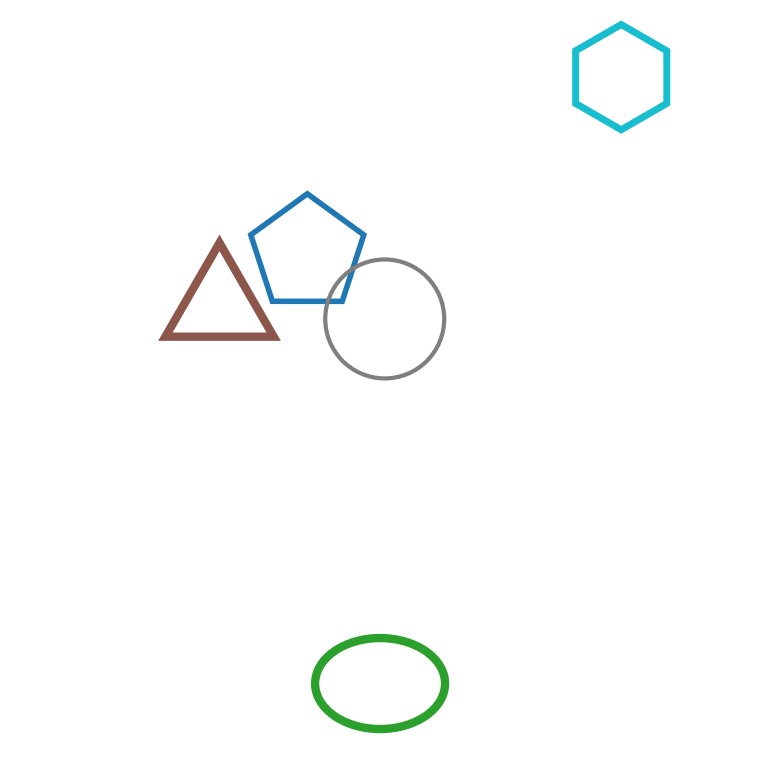[{"shape": "pentagon", "thickness": 2, "radius": 0.39, "center": [0.399, 0.671]}, {"shape": "oval", "thickness": 3, "radius": 0.42, "center": [0.494, 0.112]}, {"shape": "triangle", "thickness": 3, "radius": 0.41, "center": [0.285, 0.603]}, {"shape": "circle", "thickness": 1.5, "radius": 0.39, "center": [0.5, 0.586]}, {"shape": "hexagon", "thickness": 2.5, "radius": 0.34, "center": [0.807, 0.9]}]